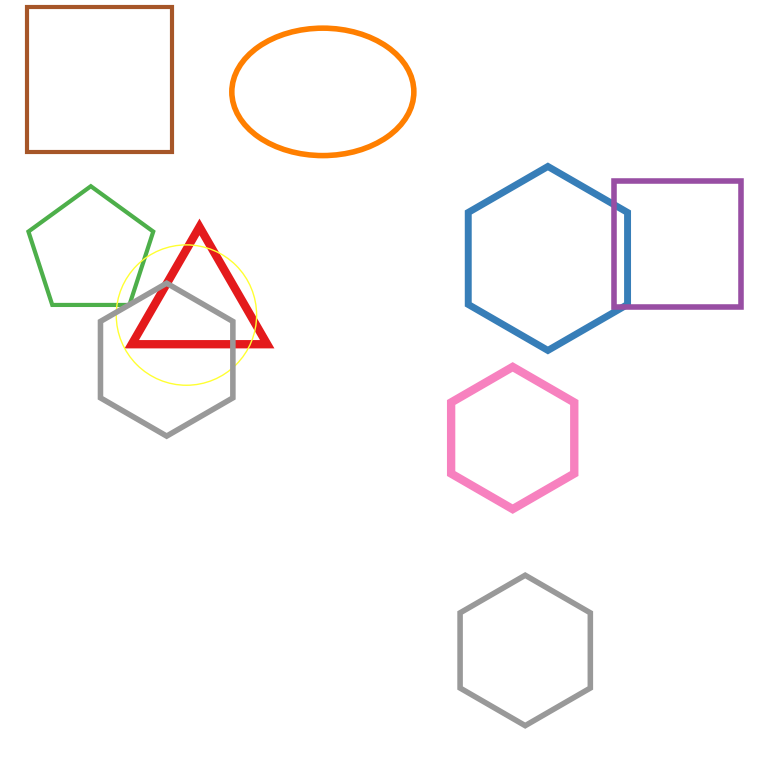[{"shape": "triangle", "thickness": 3, "radius": 0.51, "center": [0.259, 0.604]}, {"shape": "hexagon", "thickness": 2.5, "radius": 0.6, "center": [0.712, 0.664]}, {"shape": "pentagon", "thickness": 1.5, "radius": 0.43, "center": [0.118, 0.673]}, {"shape": "square", "thickness": 2, "radius": 0.41, "center": [0.88, 0.683]}, {"shape": "oval", "thickness": 2, "radius": 0.59, "center": [0.419, 0.881]}, {"shape": "circle", "thickness": 0.5, "radius": 0.46, "center": [0.242, 0.591]}, {"shape": "square", "thickness": 1.5, "radius": 0.47, "center": [0.129, 0.897]}, {"shape": "hexagon", "thickness": 3, "radius": 0.46, "center": [0.666, 0.431]}, {"shape": "hexagon", "thickness": 2, "radius": 0.5, "center": [0.216, 0.533]}, {"shape": "hexagon", "thickness": 2, "radius": 0.49, "center": [0.682, 0.155]}]